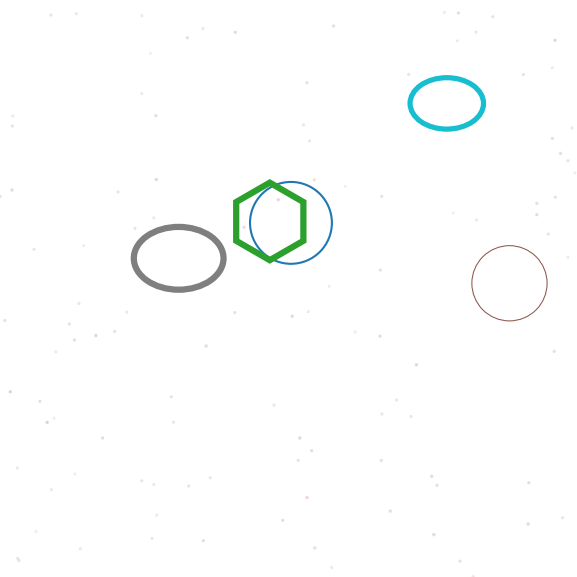[{"shape": "circle", "thickness": 1, "radius": 0.35, "center": [0.504, 0.613]}, {"shape": "hexagon", "thickness": 3, "radius": 0.34, "center": [0.467, 0.616]}, {"shape": "circle", "thickness": 0.5, "radius": 0.33, "center": [0.882, 0.509]}, {"shape": "oval", "thickness": 3, "radius": 0.39, "center": [0.309, 0.552]}, {"shape": "oval", "thickness": 2.5, "radius": 0.32, "center": [0.774, 0.82]}]